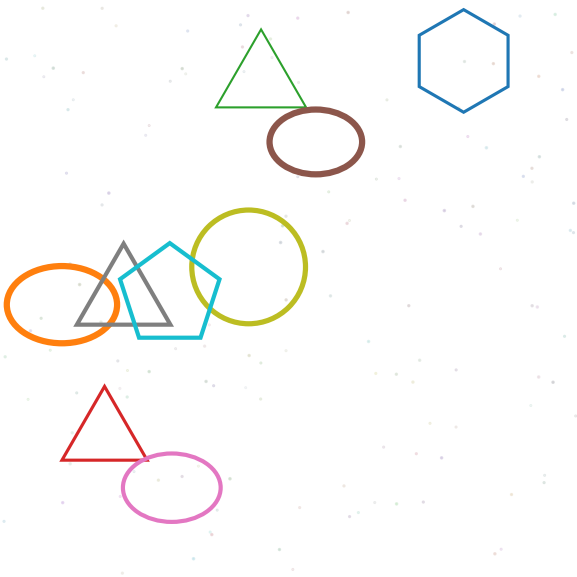[{"shape": "hexagon", "thickness": 1.5, "radius": 0.44, "center": [0.803, 0.894]}, {"shape": "oval", "thickness": 3, "radius": 0.48, "center": [0.107, 0.472]}, {"shape": "triangle", "thickness": 1, "radius": 0.45, "center": [0.452, 0.858]}, {"shape": "triangle", "thickness": 1.5, "radius": 0.43, "center": [0.181, 0.245]}, {"shape": "oval", "thickness": 3, "radius": 0.4, "center": [0.547, 0.753]}, {"shape": "oval", "thickness": 2, "radius": 0.42, "center": [0.297, 0.155]}, {"shape": "triangle", "thickness": 2, "radius": 0.47, "center": [0.214, 0.484]}, {"shape": "circle", "thickness": 2.5, "radius": 0.49, "center": [0.431, 0.537]}, {"shape": "pentagon", "thickness": 2, "radius": 0.45, "center": [0.294, 0.488]}]